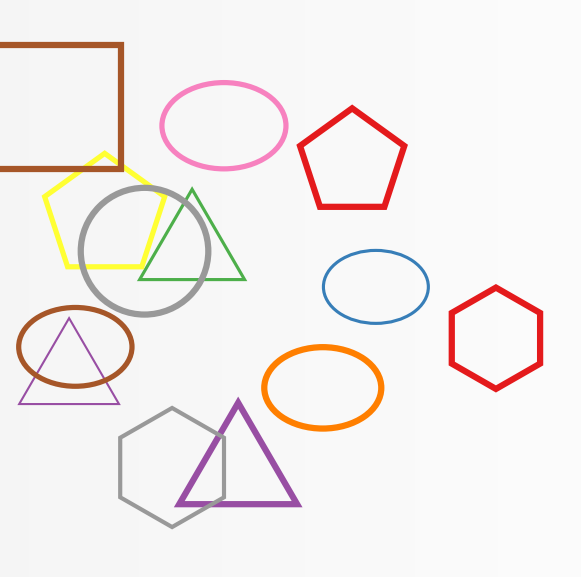[{"shape": "hexagon", "thickness": 3, "radius": 0.44, "center": [0.853, 0.413]}, {"shape": "pentagon", "thickness": 3, "radius": 0.47, "center": [0.606, 0.717]}, {"shape": "oval", "thickness": 1.5, "radius": 0.45, "center": [0.647, 0.502]}, {"shape": "triangle", "thickness": 1.5, "radius": 0.52, "center": [0.33, 0.567]}, {"shape": "triangle", "thickness": 1, "radius": 0.5, "center": [0.119, 0.349]}, {"shape": "triangle", "thickness": 3, "radius": 0.59, "center": [0.41, 0.185]}, {"shape": "oval", "thickness": 3, "radius": 0.5, "center": [0.555, 0.328]}, {"shape": "pentagon", "thickness": 2.5, "radius": 0.54, "center": [0.18, 0.625]}, {"shape": "square", "thickness": 3, "radius": 0.54, "center": [0.101, 0.814]}, {"shape": "oval", "thickness": 2.5, "radius": 0.49, "center": [0.13, 0.398]}, {"shape": "oval", "thickness": 2.5, "radius": 0.53, "center": [0.385, 0.781]}, {"shape": "circle", "thickness": 3, "radius": 0.55, "center": [0.249, 0.564]}, {"shape": "hexagon", "thickness": 2, "radius": 0.52, "center": [0.296, 0.19]}]